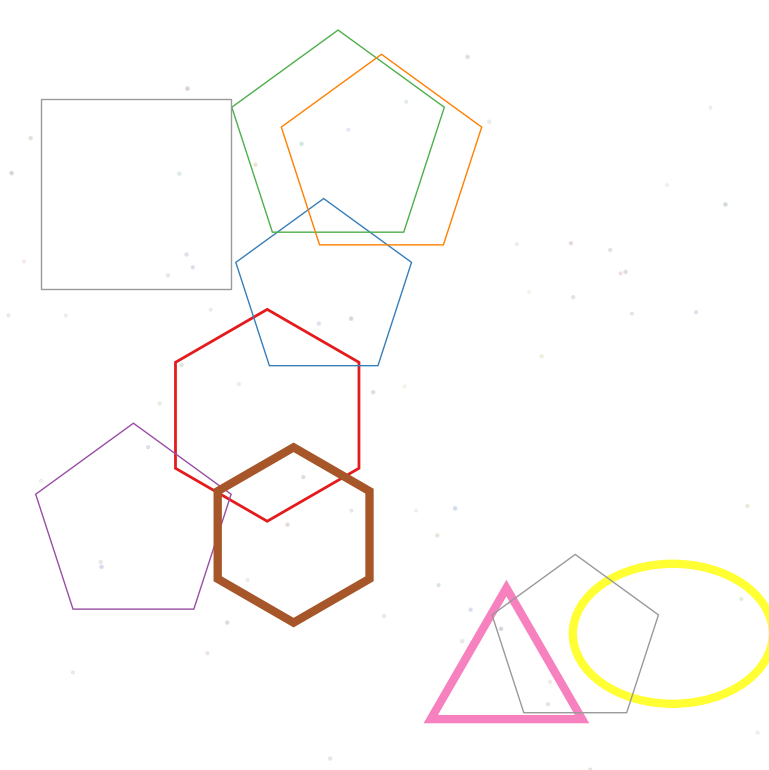[{"shape": "hexagon", "thickness": 1, "radius": 0.69, "center": [0.347, 0.461]}, {"shape": "pentagon", "thickness": 0.5, "radius": 0.6, "center": [0.42, 0.622]}, {"shape": "pentagon", "thickness": 0.5, "radius": 0.73, "center": [0.439, 0.816]}, {"shape": "pentagon", "thickness": 0.5, "radius": 0.67, "center": [0.173, 0.317]}, {"shape": "pentagon", "thickness": 0.5, "radius": 0.68, "center": [0.495, 0.793]}, {"shape": "oval", "thickness": 3, "radius": 0.65, "center": [0.874, 0.177]}, {"shape": "hexagon", "thickness": 3, "radius": 0.57, "center": [0.381, 0.305]}, {"shape": "triangle", "thickness": 3, "radius": 0.57, "center": [0.658, 0.123]}, {"shape": "square", "thickness": 0.5, "radius": 0.62, "center": [0.176, 0.748]}, {"shape": "pentagon", "thickness": 0.5, "radius": 0.57, "center": [0.747, 0.166]}]